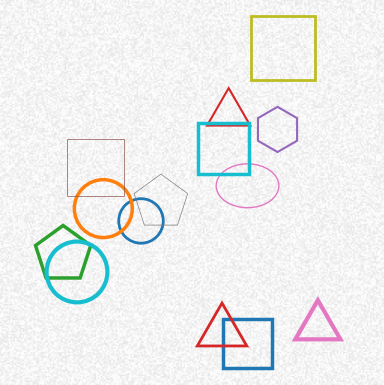[{"shape": "square", "thickness": 2.5, "radius": 0.32, "center": [0.642, 0.108]}, {"shape": "circle", "thickness": 2, "radius": 0.29, "center": [0.366, 0.426]}, {"shape": "circle", "thickness": 2.5, "radius": 0.38, "center": [0.268, 0.458]}, {"shape": "pentagon", "thickness": 2.5, "radius": 0.38, "center": [0.164, 0.339]}, {"shape": "triangle", "thickness": 1.5, "radius": 0.32, "center": [0.594, 0.706]}, {"shape": "triangle", "thickness": 2, "radius": 0.37, "center": [0.577, 0.139]}, {"shape": "hexagon", "thickness": 1.5, "radius": 0.29, "center": [0.721, 0.664]}, {"shape": "square", "thickness": 0.5, "radius": 0.37, "center": [0.249, 0.565]}, {"shape": "triangle", "thickness": 3, "radius": 0.34, "center": [0.826, 0.152]}, {"shape": "oval", "thickness": 1, "radius": 0.41, "center": [0.643, 0.517]}, {"shape": "pentagon", "thickness": 0.5, "radius": 0.37, "center": [0.418, 0.475]}, {"shape": "square", "thickness": 2, "radius": 0.42, "center": [0.735, 0.875]}, {"shape": "circle", "thickness": 3, "radius": 0.39, "center": [0.2, 0.294]}, {"shape": "square", "thickness": 2.5, "radius": 0.33, "center": [0.579, 0.613]}]